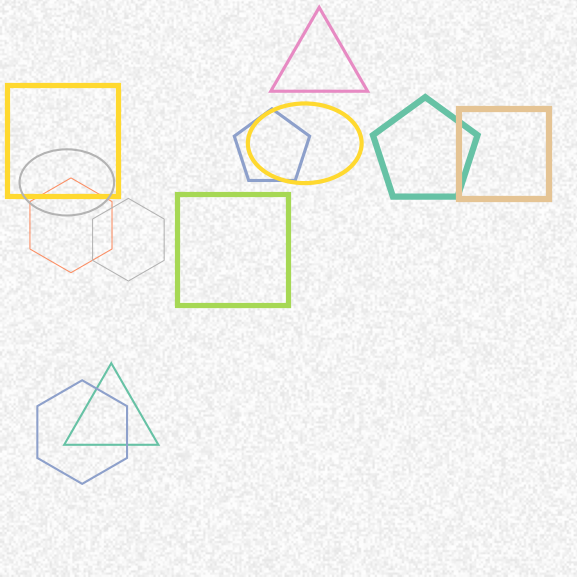[{"shape": "pentagon", "thickness": 3, "radius": 0.48, "center": [0.736, 0.736]}, {"shape": "triangle", "thickness": 1, "radius": 0.47, "center": [0.193, 0.276]}, {"shape": "hexagon", "thickness": 0.5, "radius": 0.41, "center": [0.123, 0.609]}, {"shape": "hexagon", "thickness": 1, "radius": 0.45, "center": [0.142, 0.251]}, {"shape": "pentagon", "thickness": 1.5, "radius": 0.34, "center": [0.471, 0.742]}, {"shape": "triangle", "thickness": 1.5, "radius": 0.48, "center": [0.553, 0.89]}, {"shape": "square", "thickness": 2.5, "radius": 0.48, "center": [0.403, 0.567]}, {"shape": "square", "thickness": 2.5, "radius": 0.48, "center": [0.108, 0.756]}, {"shape": "oval", "thickness": 2, "radius": 0.49, "center": [0.528, 0.751]}, {"shape": "square", "thickness": 3, "radius": 0.39, "center": [0.873, 0.732]}, {"shape": "oval", "thickness": 1, "radius": 0.41, "center": [0.116, 0.683]}, {"shape": "hexagon", "thickness": 0.5, "radius": 0.36, "center": [0.222, 0.584]}]